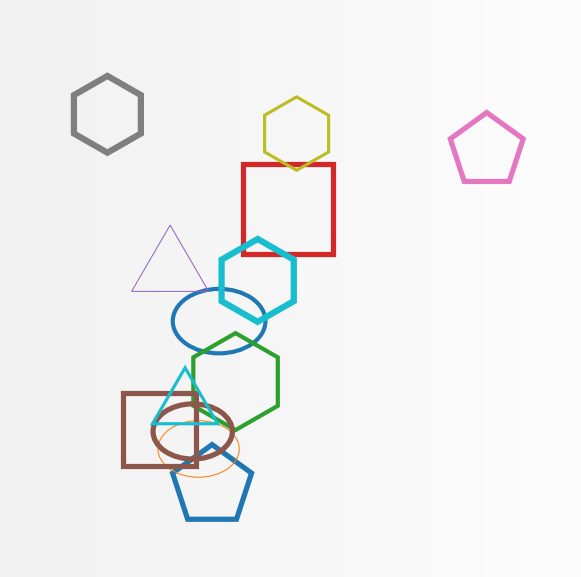[{"shape": "oval", "thickness": 2, "radius": 0.4, "center": [0.377, 0.443]}, {"shape": "pentagon", "thickness": 2.5, "radius": 0.36, "center": [0.365, 0.158]}, {"shape": "oval", "thickness": 0.5, "radius": 0.35, "center": [0.342, 0.222]}, {"shape": "hexagon", "thickness": 2, "radius": 0.42, "center": [0.405, 0.338]}, {"shape": "square", "thickness": 2.5, "radius": 0.39, "center": [0.495, 0.637]}, {"shape": "triangle", "thickness": 0.5, "radius": 0.38, "center": [0.293, 0.533]}, {"shape": "oval", "thickness": 2.5, "radius": 0.34, "center": [0.332, 0.252]}, {"shape": "square", "thickness": 2.5, "radius": 0.31, "center": [0.274, 0.255]}, {"shape": "pentagon", "thickness": 2.5, "radius": 0.33, "center": [0.837, 0.738]}, {"shape": "hexagon", "thickness": 3, "radius": 0.33, "center": [0.185, 0.801]}, {"shape": "hexagon", "thickness": 1.5, "radius": 0.32, "center": [0.51, 0.768]}, {"shape": "triangle", "thickness": 1.5, "radius": 0.32, "center": [0.318, 0.298]}, {"shape": "hexagon", "thickness": 3, "radius": 0.36, "center": [0.443, 0.514]}]